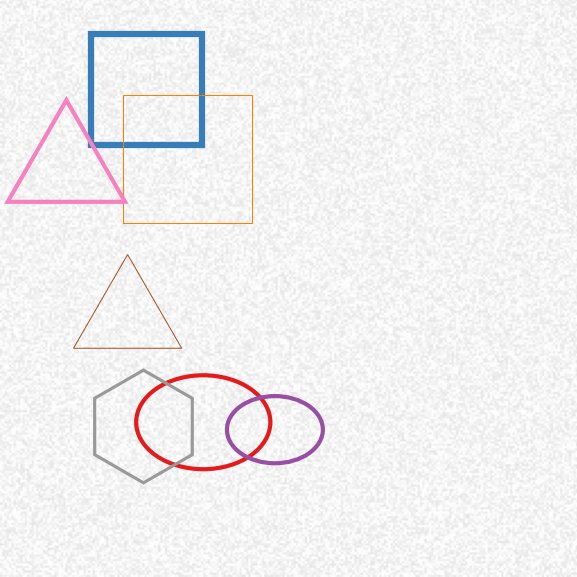[{"shape": "oval", "thickness": 2, "radius": 0.58, "center": [0.352, 0.268]}, {"shape": "square", "thickness": 3, "radius": 0.48, "center": [0.253, 0.844]}, {"shape": "oval", "thickness": 2, "radius": 0.42, "center": [0.476, 0.255]}, {"shape": "square", "thickness": 0.5, "radius": 0.56, "center": [0.325, 0.724]}, {"shape": "triangle", "thickness": 0.5, "radius": 0.54, "center": [0.221, 0.45]}, {"shape": "triangle", "thickness": 2, "radius": 0.59, "center": [0.115, 0.708]}, {"shape": "hexagon", "thickness": 1.5, "radius": 0.49, "center": [0.248, 0.261]}]